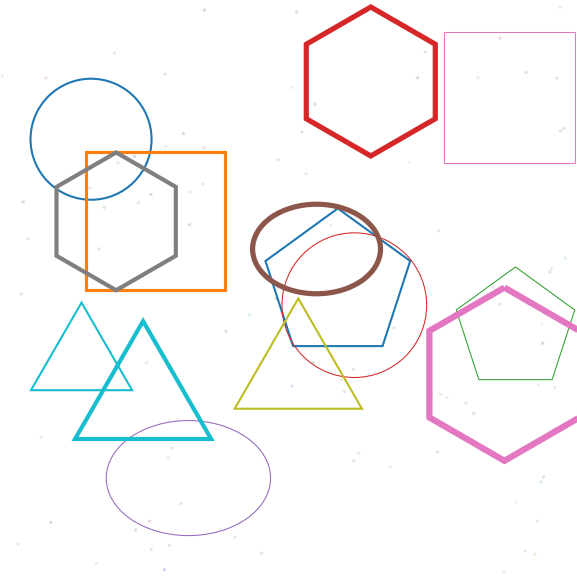[{"shape": "pentagon", "thickness": 1, "radius": 0.66, "center": [0.585, 0.506]}, {"shape": "circle", "thickness": 1, "radius": 0.52, "center": [0.158, 0.758]}, {"shape": "square", "thickness": 1.5, "radius": 0.6, "center": [0.269, 0.617]}, {"shape": "pentagon", "thickness": 0.5, "radius": 0.54, "center": [0.893, 0.429]}, {"shape": "circle", "thickness": 0.5, "radius": 0.63, "center": [0.614, 0.471]}, {"shape": "hexagon", "thickness": 2.5, "radius": 0.64, "center": [0.642, 0.858]}, {"shape": "oval", "thickness": 0.5, "radius": 0.71, "center": [0.326, 0.171]}, {"shape": "oval", "thickness": 2.5, "radius": 0.55, "center": [0.548, 0.568]}, {"shape": "hexagon", "thickness": 3, "radius": 0.75, "center": [0.873, 0.351]}, {"shape": "square", "thickness": 0.5, "radius": 0.57, "center": [0.882, 0.83]}, {"shape": "hexagon", "thickness": 2, "radius": 0.6, "center": [0.201, 0.616]}, {"shape": "triangle", "thickness": 1, "radius": 0.64, "center": [0.517, 0.355]}, {"shape": "triangle", "thickness": 2, "radius": 0.68, "center": [0.248, 0.307]}, {"shape": "triangle", "thickness": 1, "radius": 0.51, "center": [0.141, 0.374]}]